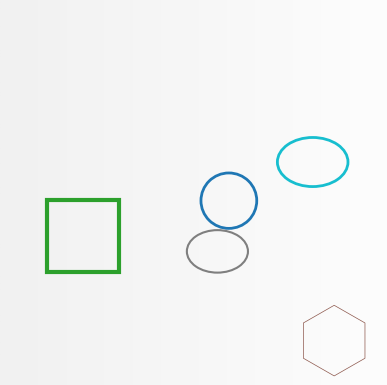[{"shape": "circle", "thickness": 2, "radius": 0.36, "center": [0.591, 0.479]}, {"shape": "square", "thickness": 3, "radius": 0.47, "center": [0.215, 0.387]}, {"shape": "hexagon", "thickness": 0.5, "radius": 0.46, "center": [0.862, 0.115]}, {"shape": "oval", "thickness": 1.5, "radius": 0.39, "center": [0.561, 0.347]}, {"shape": "oval", "thickness": 2, "radius": 0.46, "center": [0.807, 0.579]}]